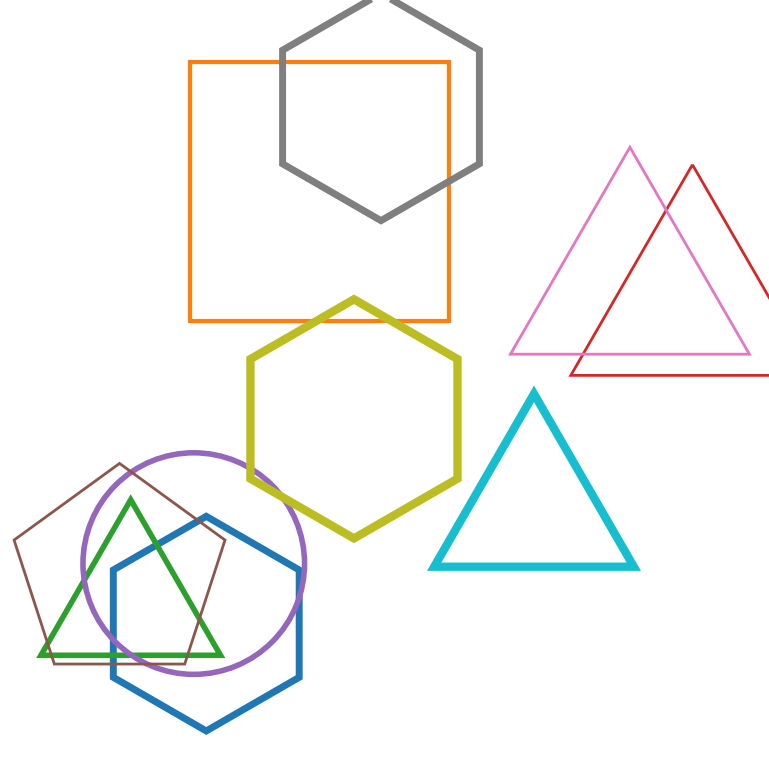[{"shape": "hexagon", "thickness": 2.5, "radius": 0.7, "center": [0.268, 0.19]}, {"shape": "square", "thickness": 1.5, "radius": 0.84, "center": [0.415, 0.751]}, {"shape": "triangle", "thickness": 2, "radius": 0.67, "center": [0.17, 0.216]}, {"shape": "triangle", "thickness": 1, "radius": 0.91, "center": [0.899, 0.604]}, {"shape": "circle", "thickness": 2, "radius": 0.72, "center": [0.252, 0.268]}, {"shape": "pentagon", "thickness": 1, "radius": 0.72, "center": [0.155, 0.254]}, {"shape": "triangle", "thickness": 1, "radius": 0.9, "center": [0.818, 0.63]}, {"shape": "hexagon", "thickness": 2.5, "radius": 0.74, "center": [0.495, 0.861]}, {"shape": "hexagon", "thickness": 3, "radius": 0.78, "center": [0.46, 0.456]}, {"shape": "triangle", "thickness": 3, "radius": 0.75, "center": [0.694, 0.339]}]